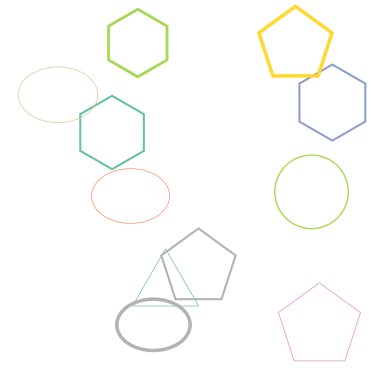[{"shape": "triangle", "thickness": 0.5, "radius": 0.5, "center": [0.43, 0.255]}, {"shape": "hexagon", "thickness": 1.5, "radius": 0.48, "center": [0.291, 0.656]}, {"shape": "oval", "thickness": 0.5, "radius": 0.51, "center": [0.339, 0.491]}, {"shape": "hexagon", "thickness": 1.5, "radius": 0.49, "center": [0.863, 0.734]}, {"shape": "pentagon", "thickness": 0.5, "radius": 0.56, "center": [0.83, 0.153]}, {"shape": "hexagon", "thickness": 2, "radius": 0.44, "center": [0.358, 0.888]}, {"shape": "circle", "thickness": 1, "radius": 0.48, "center": [0.809, 0.502]}, {"shape": "pentagon", "thickness": 2.5, "radius": 0.5, "center": [0.767, 0.884]}, {"shape": "oval", "thickness": 0.5, "radius": 0.52, "center": [0.151, 0.754]}, {"shape": "pentagon", "thickness": 1.5, "radius": 0.51, "center": [0.516, 0.305]}, {"shape": "oval", "thickness": 2.5, "radius": 0.48, "center": [0.399, 0.156]}]